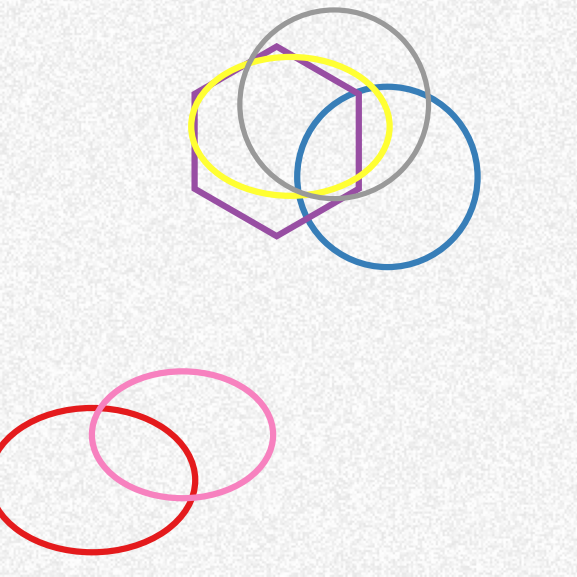[{"shape": "oval", "thickness": 3, "radius": 0.89, "center": [0.16, 0.168]}, {"shape": "circle", "thickness": 3, "radius": 0.78, "center": [0.671, 0.693]}, {"shape": "hexagon", "thickness": 3, "radius": 0.82, "center": [0.479, 0.754]}, {"shape": "oval", "thickness": 3, "radius": 0.86, "center": [0.503, 0.78]}, {"shape": "oval", "thickness": 3, "radius": 0.78, "center": [0.316, 0.246]}, {"shape": "circle", "thickness": 2.5, "radius": 0.82, "center": [0.579, 0.819]}]